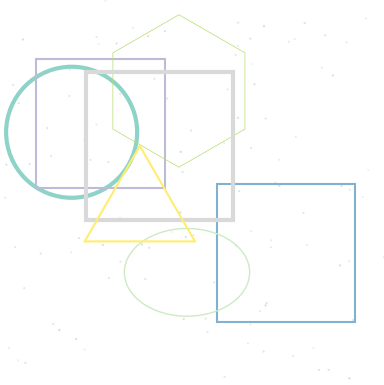[{"shape": "circle", "thickness": 3, "radius": 0.85, "center": [0.186, 0.656]}, {"shape": "square", "thickness": 1.5, "radius": 0.84, "center": [0.26, 0.68]}, {"shape": "square", "thickness": 1.5, "radius": 0.89, "center": [0.743, 0.343]}, {"shape": "hexagon", "thickness": 0.5, "radius": 0.99, "center": [0.465, 0.764]}, {"shape": "square", "thickness": 3, "radius": 0.96, "center": [0.414, 0.62]}, {"shape": "oval", "thickness": 1, "radius": 0.81, "center": [0.486, 0.293]}, {"shape": "triangle", "thickness": 1.5, "radius": 0.83, "center": [0.363, 0.456]}]